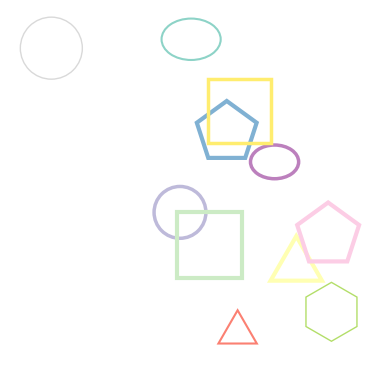[{"shape": "oval", "thickness": 1.5, "radius": 0.38, "center": [0.496, 0.898]}, {"shape": "triangle", "thickness": 3, "radius": 0.39, "center": [0.77, 0.31]}, {"shape": "circle", "thickness": 2.5, "radius": 0.34, "center": [0.468, 0.448]}, {"shape": "triangle", "thickness": 1.5, "radius": 0.29, "center": [0.617, 0.137]}, {"shape": "pentagon", "thickness": 3, "radius": 0.41, "center": [0.589, 0.656]}, {"shape": "hexagon", "thickness": 1, "radius": 0.38, "center": [0.861, 0.19]}, {"shape": "pentagon", "thickness": 3, "radius": 0.42, "center": [0.852, 0.389]}, {"shape": "circle", "thickness": 1, "radius": 0.4, "center": [0.133, 0.875]}, {"shape": "oval", "thickness": 2.5, "radius": 0.31, "center": [0.713, 0.58]}, {"shape": "square", "thickness": 3, "radius": 0.42, "center": [0.544, 0.364]}, {"shape": "square", "thickness": 2.5, "radius": 0.41, "center": [0.622, 0.712]}]